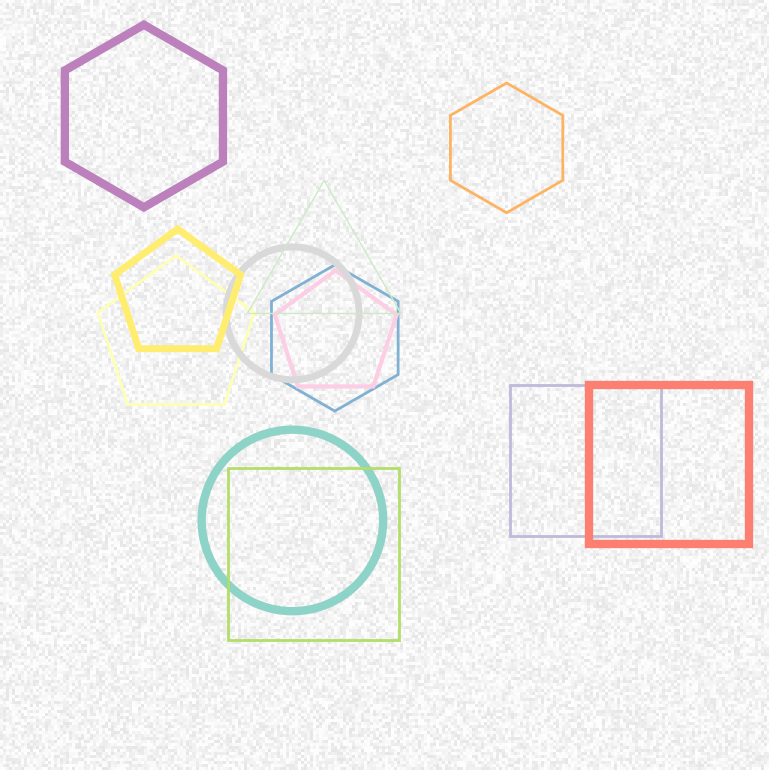[{"shape": "circle", "thickness": 3, "radius": 0.59, "center": [0.38, 0.324]}, {"shape": "pentagon", "thickness": 1, "radius": 0.53, "center": [0.229, 0.561]}, {"shape": "square", "thickness": 1, "radius": 0.49, "center": [0.76, 0.402]}, {"shape": "square", "thickness": 3, "radius": 0.52, "center": [0.869, 0.397]}, {"shape": "hexagon", "thickness": 1, "radius": 0.47, "center": [0.435, 0.561]}, {"shape": "hexagon", "thickness": 1, "radius": 0.42, "center": [0.658, 0.808]}, {"shape": "square", "thickness": 1, "radius": 0.56, "center": [0.407, 0.28]}, {"shape": "pentagon", "thickness": 1.5, "radius": 0.42, "center": [0.436, 0.565]}, {"shape": "circle", "thickness": 2.5, "radius": 0.43, "center": [0.38, 0.593]}, {"shape": "hexagon", "thickness": 3, "radius": 0.59, "center": [0.187, 0.849]}, {"shape": "triangle", "thickness": 0.5, "radius": 0.58, "center": [0.421, 0.65]}, {"shape": "pentagon", "thickness": 2.5, "radius": 0.43, "center": [0.231, 0.617]}]